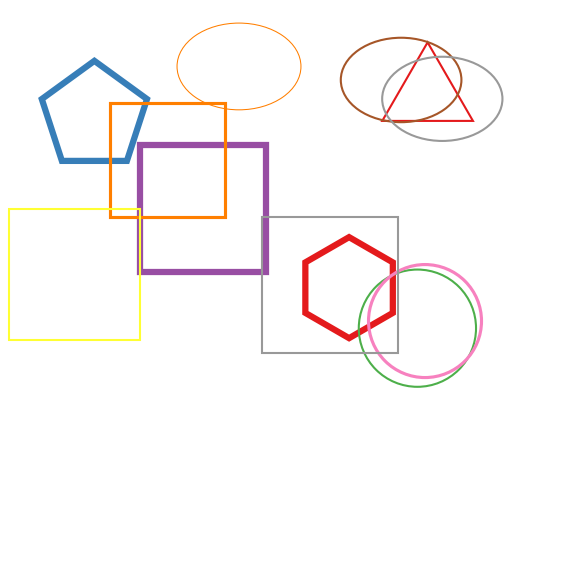[{"shape": "hexagon", "thickness": 3, "radius": 0.44, "center": [0.604, 0.501]}, {"shape": "triangle", "thickness": 1, "radius": 0.45, "center": [0.74, 0.835]}, {"shape": "pentagon", "thickness": 3, "radius": 0.48, "center": [0.163, 0.798]}, {"shape": "circle", "thickness": 1, "radius": 0.51, "center": [0.723, 0.431]}, {"shape": "square", "thickness": 3, "radius": 0.55, "center": [0.351, 0.638]}, {"shape": "oval", "thickness": 0.5, "radius": 0.54, "center": [0.414, 0.884]}, {"shape": "square", "thickness": 1.5, "radius": 0.5, "center": [0.29, 0.722]}, {"shape": "square", "thickness": 1, "radius": 0.57, "center": [0.128, 0.523]}, {"shape": "oval", "thickness": 1, "radius": 0.52, "center": [0.695, 0.861]}, {"shape": "circle", "thickness": 1.5, "radius": 0.49, "center": [0.736, 0.443]}, {"shape": "square", "thickness": 1, "radius": 0.59, "center": [0.571, 0.505]}, {"shape": "oval", "thickness": 1, "radius": 0.52, "center": [0.766, 0.828]}]